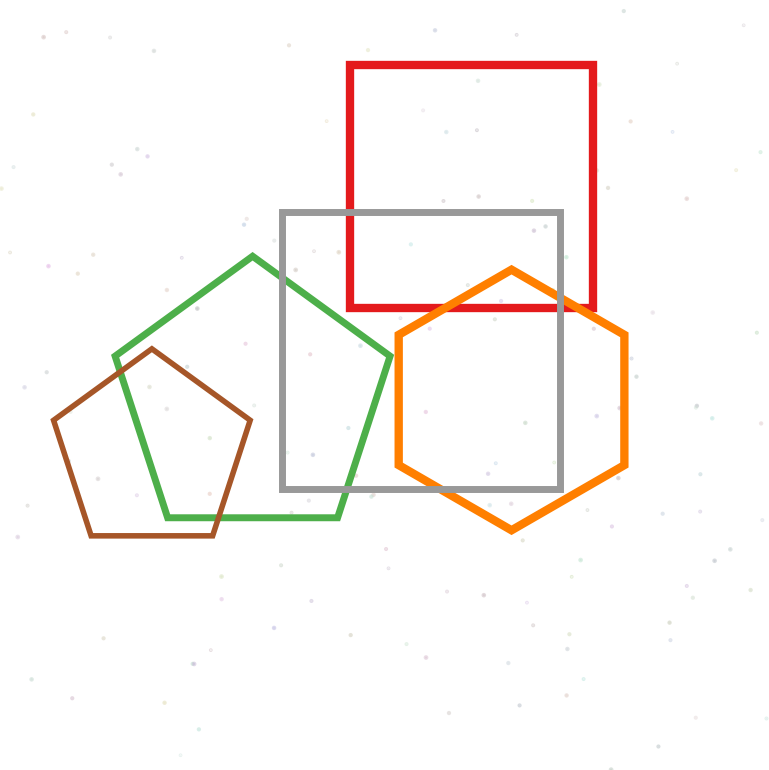[{"shape": "square", "thickness": 3, "radius": 0.79, "center": [0.613, 0.758]}, {"shape": "pentagon", "thickness": 2.5, "radius": 0.94, "center": [0.328, 0.479]}, {"shape": "hexagon", "thickness": 3, "radius": 0.85, "center": [0.664, 0.481]}, {"shape": "pentagon", "thickness": 2, "radius": 0.67, "center": [0.197, 0.413]}, {"shape": "square", "thickness": 2.5, "radius": 0.9, "center": [0.547, 0.545]}]